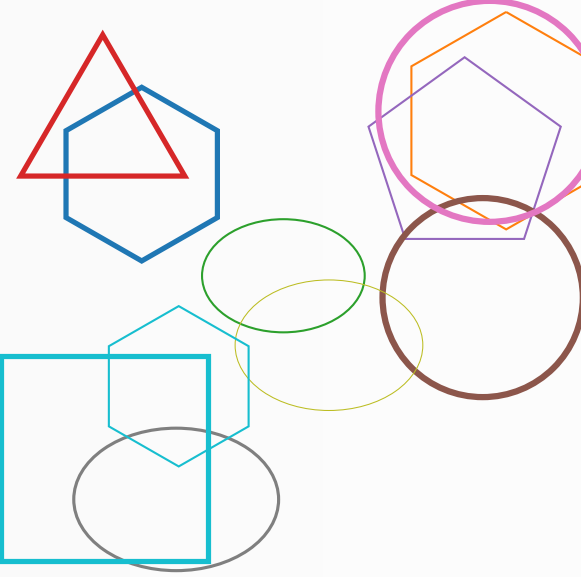[{"shape": "hexagon", "thickness": 2.5, "radius": 0.75, "center": [0.244, 0.698]}, {"shape": "hexagon", "thickness": 1, "radius": 0.94, "center": [0.871, 0.79]}, {"shape": "oval", "thickness": 1, "radius": 0.7, "center": [0.488, 0.522]}, {"shape": "triangle", "thickness": 2.5, "radius": 0.82, "center": [0.177, 0.776]}, {"shape": "pentagon", "thickness": 1, "radius": 0.87, "center": [0.799, 0.726]}, {"shape": "circle", "thickness": 3, "radius": 0.86, "center": [0.83, 0.484]}, {"shape": "circle", "thickness": 3, "radius": 0.96, "center": [0.842, 0.806]}, {"shape": "oval", "thickness": 1.5, "radius": 0.88, "center": [0.303, 0.134]}, {"shape": "oval", "thickness": 0.5, "radius": 0.81, "center": [0.566, 0.401]}, {"shape": "square", "thickness": 2.5, "radius": 0.89, "center": [0.18, 0.205]}, {"shape": "hexagon", "thickness": 1, "radius": 0.69, "center": [0.307, 0.33]}]